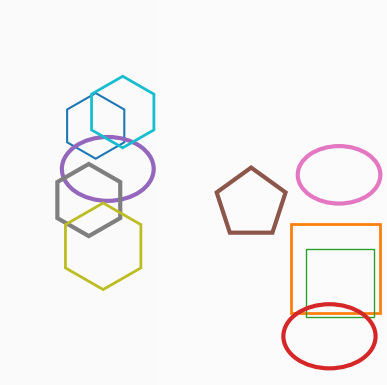[{"shape": "hexagon", "thickness": 1.5, "radius": 0.43, "center": [0.247, 0.673]}, {"shape": "square", "thickness": 2, "radius": 0.57, "center": [0.865, 0.302]}, {"shape": "square", "thickness": 1, "radius": 0.44, "center": [0.878, 0.264]}, {"shape": "oval", "thickness": 3, "radius": 0.59, "center": [0.85, 0.127]}, {"shape": "oval", "thickness": 3, "radius": 0.59, "center": [0.278, 0.561]}, {"shape": "pentagon", "thickness": 3, "radius": 0.47, "center": [0.648, 0.471]}, {"shape": "oval", "thickness": 3, "radius": 0.53, "center": [0.875, 0.546]}, {"shape": "hexagon", "thickness": 3, "radius": 0.47, "center": [0.229, 0.48]}, {"shape": "hexagon", "thickness": 2, "radius": 0.56, "center": [0.266, 0.36]}, {"shape": "hexagon", "thickness": 2, "radius": 0.46, "center": [0.317, 0.709]}]